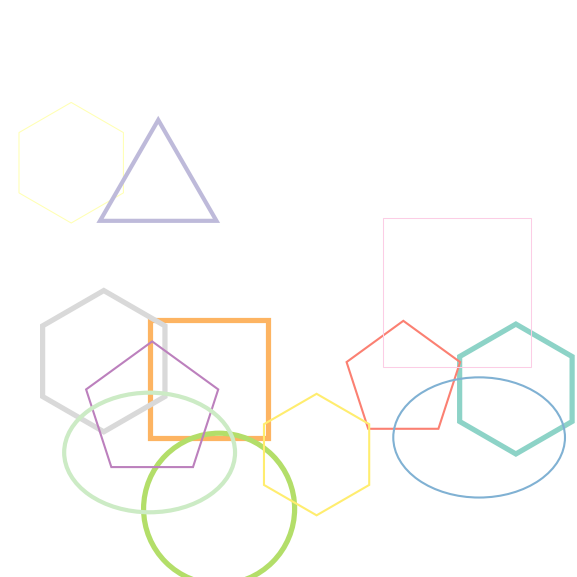[{"shape": "hexagon", "thickness": 2.5, "radius": 0.56, "center": [0.893, 0.326]}, {"shape": "hexagon", "thickness": 0.5, "radius": 0.52, "center": [0.123, 0.717]}, {"shape": "triangle", "thickness": 2, "radius": 0.58, "center": [0.274, 0.675]}, {"shape": "pentagon", "thickness": 1, "radius": 0.52, "center": [0.698, 0.34]}, {"shape": "oval", "thickness": 1, "radius": 0.74, "center": [0.83, 0.242]}, {"shape": "square", "thickness": 2.5, "radius": 0.51, "center": [0.362, 0.343]}, {"shape": "circle", "thickness": 2.5, "radius": 0.65, "center": [0.379, 0.118]}, {"shape": "square", "thickness": 0.5, "radius": 0.64, "center": [0.791, 0.493]}, {"shape": "hexagon", "thickness": 2.5, "radius": 0.61, "center": [0.18, 0.374]}, {"shape": "pentagon", "thickness": 1, "radius": 0.6, "center": [0.263, 0.288]}, {"shape": "oval", "thickness": 2, "radius": 0.74, "center": [0.259, 0.216]}, {"shape": "hexagon", "thickness": 1, "radius": 0.53, "center": [0.548, 0.212]}]